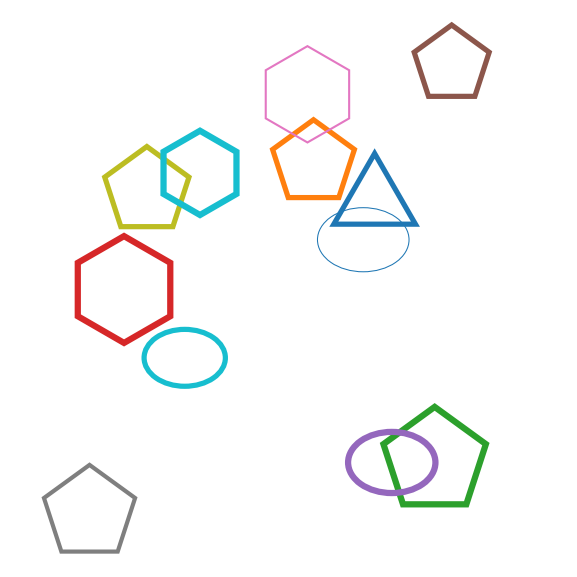[{"shape": "oval", "thickness": 0.5, "radius": 0.4, "center": [0.629, 0.584]}, {"shape": "triangle", "thickness": 2.5, "radius": 0.41, "center": [0.649, 0.652]}, {"shape": "pentagon", "thickness": 2.5, "radius": 0.37, "center": [0.543, 0.717]}, {"shape": "pentagon", "thickness": 3, "radius": 0.47, "center": [0.753, 0.201]}, {"shape": "hexagon", "thickness": 3, "radius": 0.46, "center": [0.215, 0.498]}, {"shape": "oval", "thickness": 3, "radius": 0.38, "center": [0.678, 0.198]}, {"shape": "pentagon", "thickness": 2.5, "radius": 0.34, "center": [0.782, 0.888]}, {"shape": "hexagon", "thickness": 1, "radius": 0.42, "center": [0.532, 0.836]}, {"shape": "pentagon", "thickness": 2, "radius": 0.41, "center": [0.155, 0.111]}, {"shape": "pentagon", "thickness": 2.5, "radius": 0.38, "center": [0.254, 0.669]}, {"shape": "hexagon", "thickness": 3, "radius": 0.36, "center": [0.346, 0.7]}, {"shape": "oval", "thickness": 2.5, "radius": 0.35, "center": [0.32, 0.38]}]